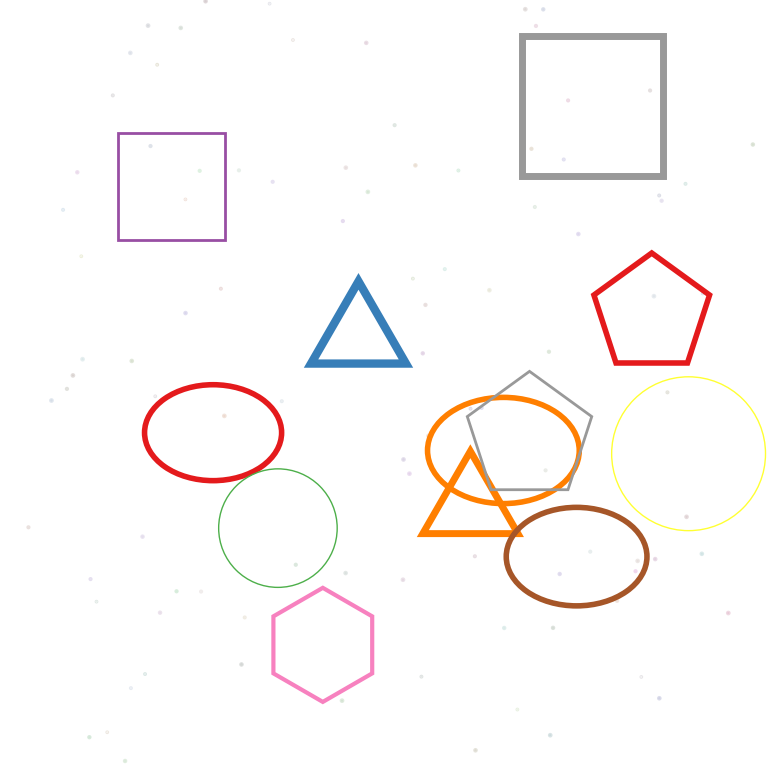[{"shape": "pentagon", "thickness": 2, "radius": 0.39, "center": [0.846, 0.592]}, {"shape": "oval", "thickness": 2, "radius": 0.45, "center": [0.277, 0.438]}, {"shape": "triangle", "thickness": 3, "radius": 0.36, "center": [0.466, 0.563]}, {"shape": "circle", "thickness": 0.5, "radius": 0.38, "center": [0.361, 0.314]}, {"shape": "square", "thickness": 1, "radius": 0.35, "center": [0.223, 0.758]}, {"shape": "oval", "thickness": 2, "radius": 0.49, "center": [0.654, 0.415]}, {"shape": "triangle", "thickness": 2.5, "radius": 0.36, "center": [0.611, 0.343]}, {"shape": "circle", "thickness": 0.5, "radius": 0.5, "center": [0.894, 0.411]}, {"shape": "oval", "thickness": 2, "radius": 0.46, "center": [0.749, 0.277]}, {"shape": "hexagon", "thickness": 1.5, "radius": 0.37, "center": [0.419, 0.163]}, {"shape": "pentagon", "thickness": 1, "radius": 0.42, "center": [0.688, 0.433]}, {"shape": "square", "thickness": 2.5, "radius": 0.46, "center": [0.77, 0.862]}]